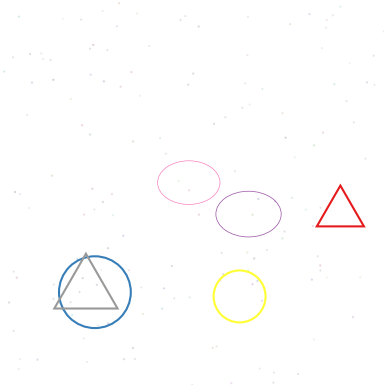[{"shape": "triangle", "thickness": 1.5, "radius": 0.35, "center": [0.884, 0.447]}, {"shape": "circle", "thickness": 1.5, "radius": 0.47, "center": [0.246, 0.241]}, {"shape": "oval", "thickness": 0.5, "radius": 0.42, "center": [0.646, 0.444]}, {"shape": "circle", "thickness": 1.5, "radius": 0.34, "center": [0.622, 0.23]}, {"shape": "oval", "thickness": 0.5, "radius": 0.41, "center": [0.49, 0.526]}, {"shape": "triangle", "thickness": 1.5, "radius": 0.47, "center": [0.223, 0.246]}]